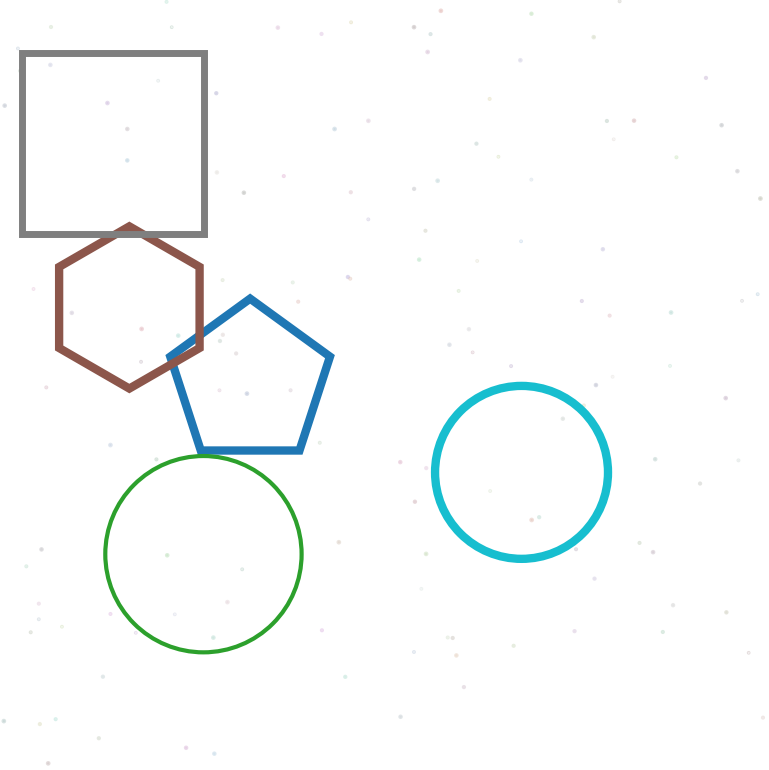[{"shape": "pentagon", "thickness": 3, "radius": 0.55, "center": [0.325, 0.503]}, {"shape": "circle", "thickness": 1.5, "radius": 0.64, "center": [0.264, 0.28]}, {"shape": "hexagon", "thickness": 3, "radius": 0.53, "center": [0.168, 0.601]}, {"shape": "square", "thickness": 2.5, "radius": 0.59, "center": [0.147, 0.813]}, {"shape": "circle", "thickness": 3, "radius": 0.56, "center": [0.677, 0.387]}]